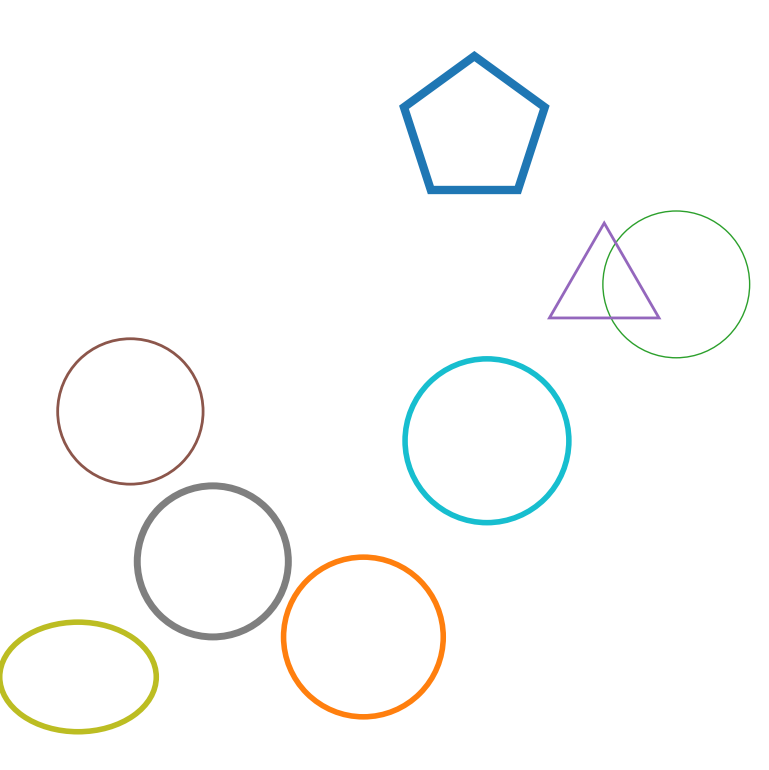[{"shape": "pentagon", "thickness": 3, "radius": 0.48, "center": [0.616, 0.831]}, {"shape": "circle", "thickness": 2, "radius": 0.52, "center": [0.472, 0.173]}, {"shape": "circle", "thickness": 0.5, "radius": 0.48, "center": [0.878, 0.631]}, {"shape": "triangle", "thickness": 1, "radius": 0.41, "center": [0.785, 0.628]}, {"shape": "circle", "thickness": 1, "radius": 0.47, "center": [0.169, 0.466]}, {"shape": "circle", "thickness": 2.5, "radius": 0.49, "center": [0.276, 0.271]}, {"shape": "oval", "thickness": 2, "radius": 0.51, "center": [0.101, 0.121]}, {"shape": "circle", "thickness": 2, "radius": 0.53, "center": [0.632, 0.428]}]